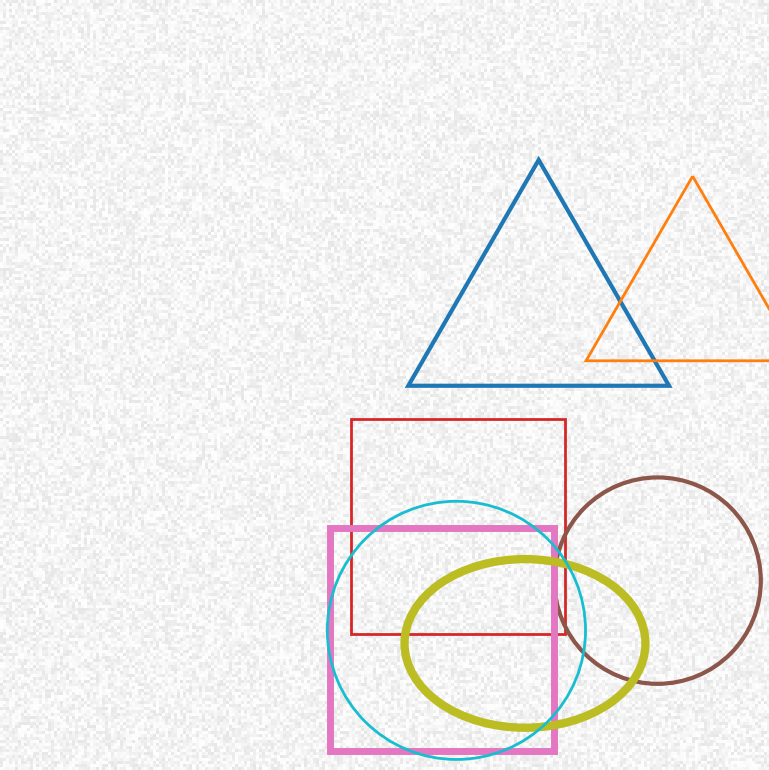[{"shape": "triangle", "thickness": 1.5, "radius": 0.98, "center": [0.7, 0.597]}, {"shape": "triangle", "thickness": 1, "radius": 0.8, "center": [0.9, 0.611]}, {"shape": "square", "thickness": 1, "radius": 0.7, "center": [0.595, 0.316]}, {"shape": "circle", "thickness": 1.5, "radius": 0.67, "center": [0.854, 0.246]}, {"shape": "square", "thickness": 2.5, "radius": 0.73, "center": [0.574, 0.17]}, {"shape": "oval", "thickness": 3, "radius": 0.78, "center": [0.682, 0.164]}, {"shape": "circle", "thickness": 1, "radius": 0.84, "center": [0.593, 0.181]}]